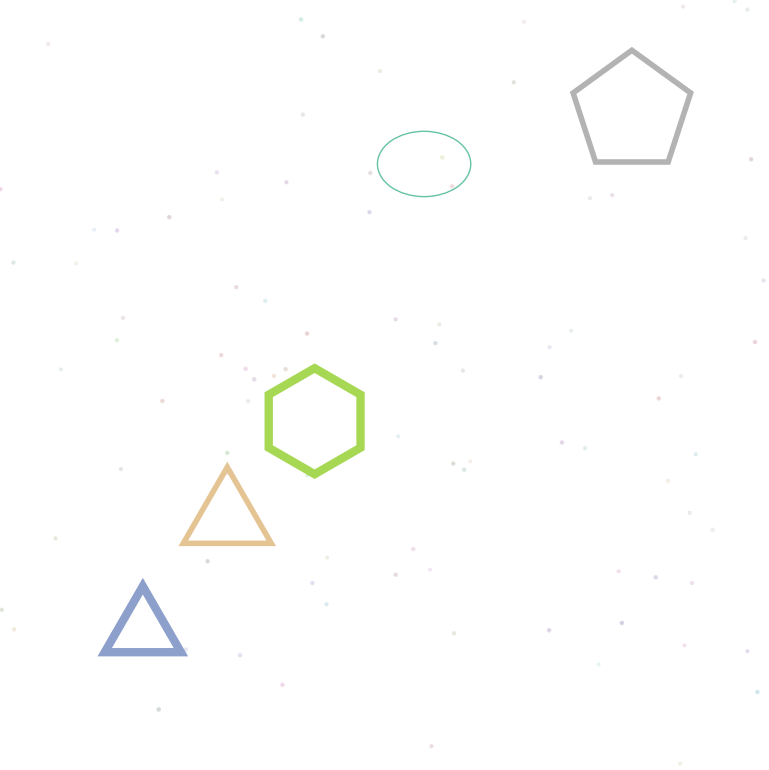[{"shape": "oval", "thickness": 0.5, "radius": 0.3, "center": [0.551, 0.787]}, {"shape": "triangle", "thickness": 3, "radius": 0.29, "center": [0.185, 0.182]}, {"shape": "hexagon", "thickness": 3, "radius": 0.34, "center": [0.409, 0.453]}, {"shape": "triangle", "thickness": 2, "radius": 0.33, "center": [0.295, 0.327]}, {"shape": "pentagon", "thickness": 2, "radius": 0.4, "center": [0.821, 0.855]}]